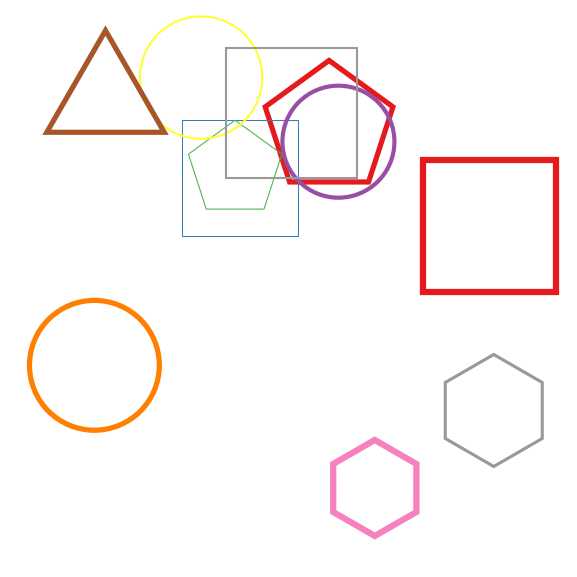[{"shape": "square", "thickness": 3, "radius": 0.57, "center": [0.847, 0.608]}, {"shape": "pentagon", "thickness": 2.5, "radius": 0.58, "center": [0.57, 0.778]}, {"shape": "square", "thickness": 0.5, "radius": 0.5, "center": [0.415, 0.691]}, {"shape": "pentagon", "thickness": 0.5, "radius": 0.43, "center": [0.407, 0.706]}, {"shape": "circle", "thickness": 2, "radius": 0.48, "center": [0.586, 0.754]}, {"shape": "circle", "thickness": 2.5, "radius": 0.56, "center": [0.163, 0.367]}, {"shape": "circle", "thickness": 1, "radius": 0.53, "center": [0.348, 0.865]}, {"shape": "triangle", "thickness": 2.5, "radius": 0.59, "center": [0.183, 0.829]}, {"shape": "hexagon", "thickness": 3, "radius": 0.42, "center": [0.649, 0.154]}, {"shape": "hexagon", "thickness": 1.5, "radius": 0.48, "center": [0.855, 0.288]}, {"shape": "square", "thickness": 1, "radius": 0.56, "center": [0.505, 0.804]}]